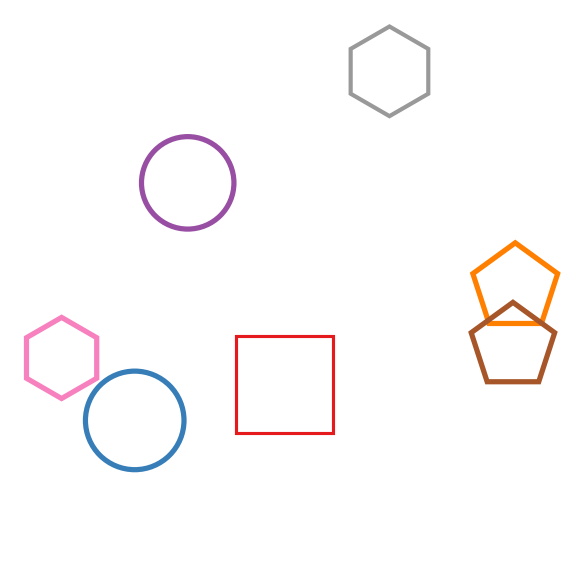[{"shape": "square", "thickness": 1.5, "radius": 0.42, "center": [0.493, 0.333]}, {"shape": "circle", "thickness": 2.5, "radius": 0.43, "center": [0.233, 0.271]}, {"shape": "circle", "thickness": 2.5, "radius": 0.4, "center": [0.325, 0.682]}, {"shape": "pentagon", "thickness": 2.5, "radius": 0.39, "center": [0.892, 0.501]}, {"shape": "pentagon", "thickness": 2.5, "radius": 0.38, "center": [0.888, 0.4]}, {"shape": "hexagon", "thickness": 2.5, "radius": 0.35, "center": [0.107, 0.379]}, {"shape": "hexagon", "thickness": 2, "radius": 0.39, "center": [0.674, 0.876]}]